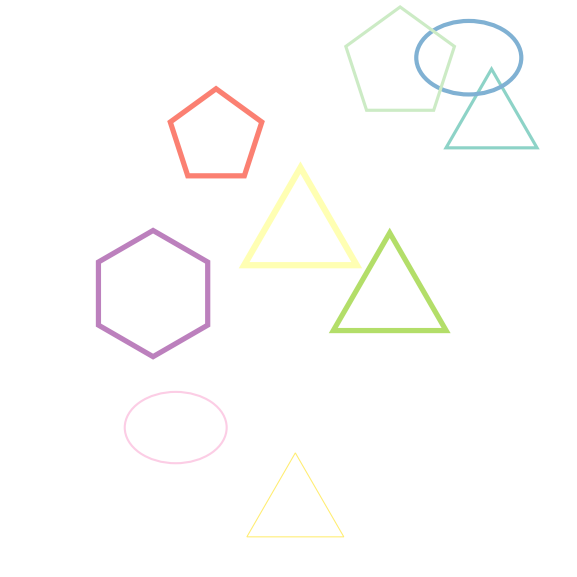[{"shape": "triangle", "thickness": 1.5, "radius": 0.45, "center": [0.851, 0.789]}, {"shape": "triangle", "thickness": 3, "radius": 0.56, "center": [0.52, 0.596]}, {"shape": "pentagon", "thickness": 2.5, "radius": 0.42, "center": [0.374, 0.762]}, {"shape": "oval", "thickness": 2, "radius": 0.45, "center": [0.812, 0.899]}, {"shape": "triangle", "thickness": 2.5, "radius": 0.56, "center": [0.675, 0.483]}, {"shape": "oval", "thickness": 1, "radius": 0.44, "center": [0.304, 0.259]}, {"shape": "hexagon", "thickness": 2.5, "radius": 0.55, "center": [0.265, 0.491]}, {"shape": "pentagon", "thickness": 1.5, "radius": 0.49, "center": [0.693, 0.888]}, {"shape": "triangle", "thickness": 0.5, "radius": 0.48, "center": [0.511, 0.118]}]